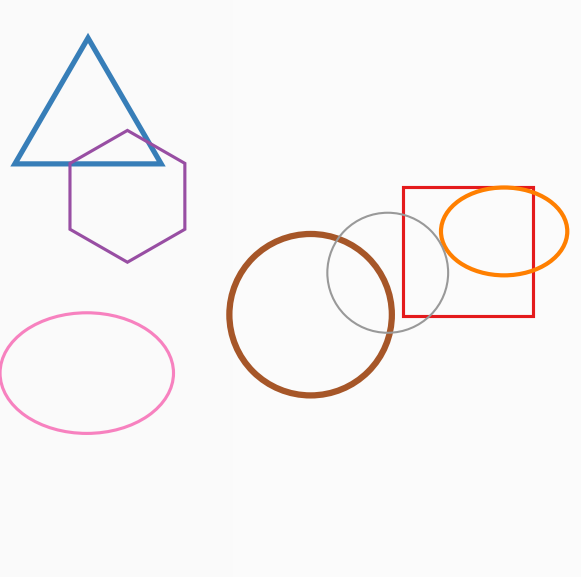[{"shape": "square", "thickness": 1.5, "radius": 0.56, "center": [0.805, 0.563]}, {"shape": "triangle", "thickness": 2.5, "radius": 0.73, "center": [0.151, 0.788]}, {"shape": "hexagon", "thickness": 1.5, "radius": 0.57, "center": [0.219, 0.659]}, {"shape": "oval", "thickness": 2, "radius": 0.54, "center": [0.867, 0.598]}, {"shape": "circle", "thickness": 3, "radius": 0.7, "center": [0.534, 0.454]}, {"shape": "oval", "thickness": 1.5, "radius": 0.75, "center": [0.149, 0.353]}, {"shape": "circle", "thickness": 1, "radius": 0.52, "center": [0.667, 0.527]}]